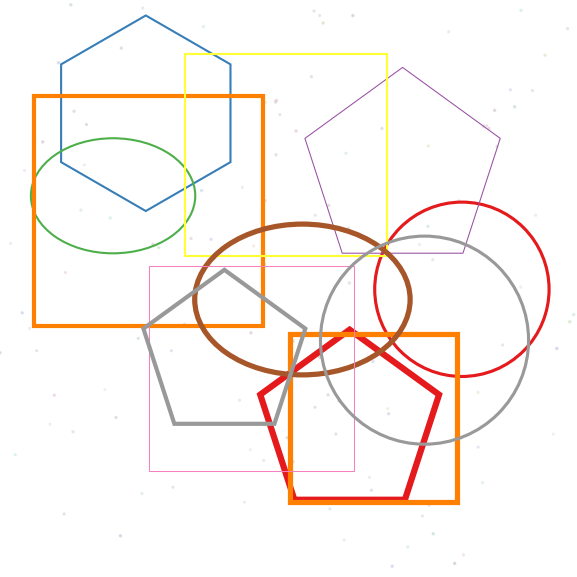[{"shape": "circle", "thickness": 1.5, "radius": 0.75, "center": [0.8, 0.498]}, {"shape": "pentagon", "thickness": 3, "radius": 0.81, "center": [0.605, 0.265]}, {"shape": "hexagon", "thickness": 1, "radius": 0.85, "center": [0.252, 0.803]}, {"shape": "oval", "thickness": 1, "radius": 0.71, "center": [0.196, 0.66]}, {"shape": "pentagon", "thickness": 0.5, "radius": 0.89, "center": [0.697, 0.705]}, {"shape": "square", "thickness": 2, "radius": 0.99, "center": [0.257, 0.634]}, {"shape": "square", "thickness": 2.5, "radius": 0.73, "center": [0.647, 0.275]}, {"shape": "square", "thickness": 1, "radius": 0.88, "center": [0.495, 0.731]}, {"shape": "oval", "thickness": 2.5, "radius": 0.93, "center": [0.524, 0.481]}, {"shape": "square", "thickness": 0.5, "radius": 0.89, "center": [0.435, 0.361]}, {"shape": "circle", "thickness": 1.5, "radius": 0.9, "center": [0.735, 0.41]}, {"shape": "pentagon", "thickness": 2, "radius": 0.74, "center": [0.389, 0.385]}]